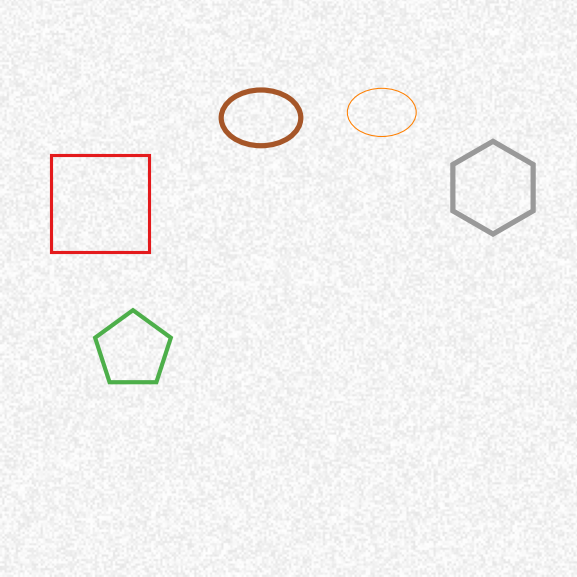[{"shape": "square", "thickness": 1.5, "radius": 0.42, "center": [0.173, 0.647]}, {"shape": "pentagon", "thickness": 2, "radius": 0.34, "center": [0.23, 0.393]}, {"shape": "oval", "thickness": 0.5, "radius": 0.3, "center": [0.661, 0.804]}, {"shape": "oval", "thickness": 2.5, "radius": 0.34, "center": [0.452, 0.795]}, {"shape": "hexagon", "thickness": 2.5, "radius": 0.4, "center": [0.854, 0.674]}]